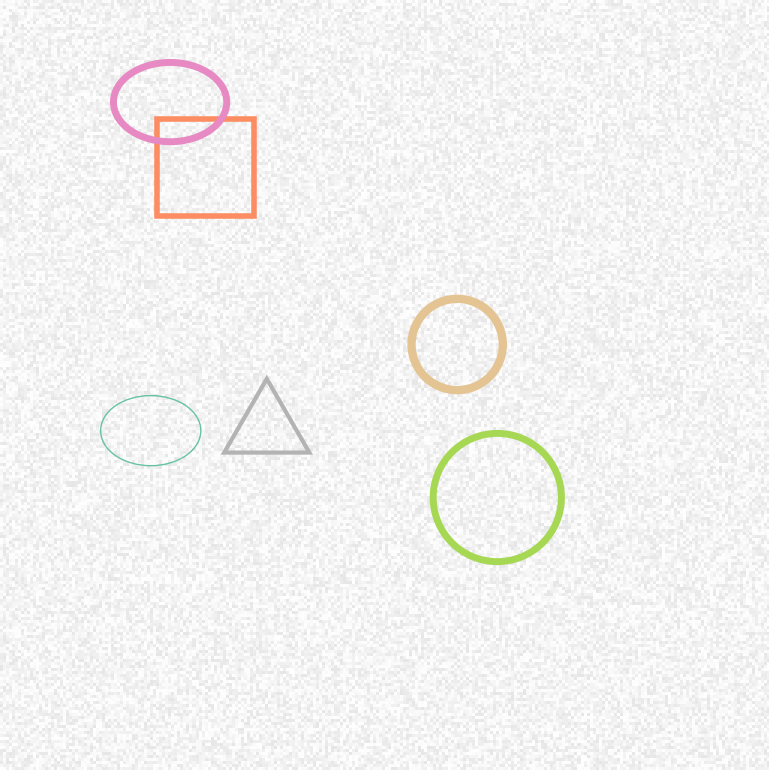[{"shape": "oval", "thickness": 0.5, "radius": 0.33, "center": [0.196, 0.441]}, {"shape": "square", "thickness": 2, "radius": 0.32, "center": [0.267, 0.783]}, {"shape": "oval", "thickness": 2.5, "radius": 0.37, "center": [0.221, 0.867]}, {"shape": "circle", "thickness": 2.5, "radius": 0.42, "center": [0.646, 0.354]}, {"shape": "circle", "thickness": 3, "radius": 0.3, "center": [0.594, 0.553]}, {"shape": "triangle", "thickness": 1.5, "radius": 0.32, "center": [0.346, 0.444]}]